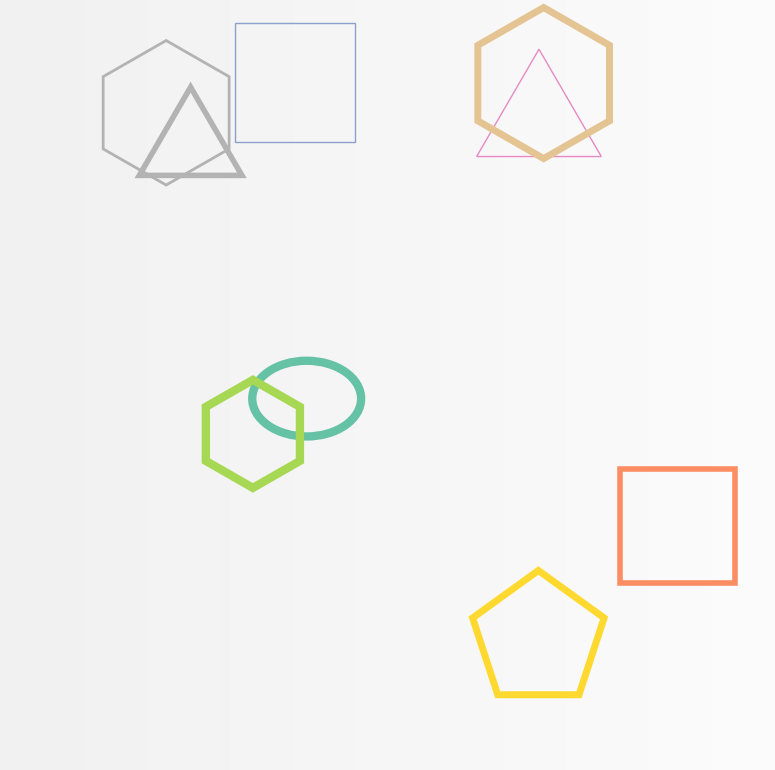[{"shape": "oval", "thickness": 3, "radius": 0.35, "center": [0.396, 0.482]}, {"shape": "square", "thickness": 2, "radius": 0.37, "center": [0.874, 0.317]}, {"shape": "square", "thickness": 0.5, "radius": 0.39, "center": [0.38, 0.893]}, {"shape": "triangle", "thickness": 0.5, "radius": 0.46, "center": [0.695, 0.843]}, {"shape": "hexagon", "thickness": 3, "radius": 0.35, "center": [0.326, 0.436]}, {"shape": "pentagon", "thickness": 2.5, "radius": 0.45, "center": [0.695, 0.17]}, {"shape": "hexagon", "thickness": 2.5, "radius": 0.49, "center": [0.701, 0.892]}, {"shape": "hexagon", "thickness": 1, "radius": 0.47, "center": [0.214, 0.854]}, {"shape": "triangle", "thickness": 2, "radius": 0.38, "center": [0.246, 0.81]}]